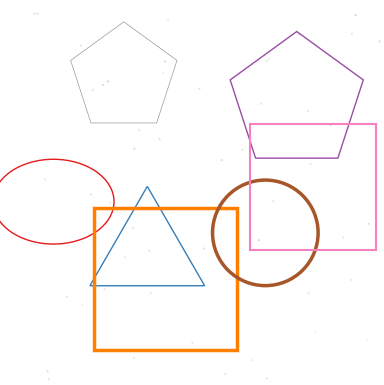[{"shape": "oval", "thickness": 1, "radius": 0.79, "center": [0.139, 0.476]}, {"shape": "triangle", "thickness": 1, "radius": 0.86, "center": [0.383, 0.344]}, {"shape": "pentagon", "thickness": 1, "radius": 0.91, "center": [0.771, 0.736]}, {"shape": "square", "thickness": 2.5, "radius": 0.93, "center": [0.429, 0.275]}, {"shape": "circle", "thickness": 2.5, "radius": 0.69, "center": [0.689, 0.395]}, {"shape": "square", "thickness": 1.5, "radius": 0.82, "center": [0.812, 0.515]}, {"shape": "pentagon", "thickness": 0.5, "radius": 0.73, "center": [0.322, 0.798]}]